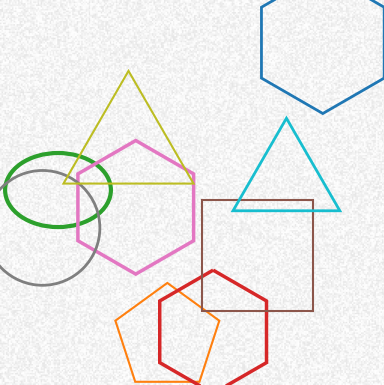[{"shape": "hexagon", "thickness": 2, "radius": 0.92, "center": [0.838, 0.889]}, {"shape": "pentagon", "thickness": 1.5, "radius": 0.71, "center": [0.435, 0.123]}, {"shape": "oval", "thickness": 3, "radius": 0.69, "center": [0.151, 0.506]}, {"shape": "hexagon", "thickness": 2.5, "radius": 0.8, "center": [0.554, 0.138]}, {"shape": "square", "thickness": 1.5, "radius": 0.72, "center": [0.669, 0.336]}, {"shape": "hexagon", "thickness": 2.5, "radius": 0.87, "center": [0.353, 0.462]}, {"shape": "circle", "thickness": 2, "radius": 0.75, "center": [0.11, 0.408]}, {"shape": "triangle", "thickness": 1.5, "radius": 0.98, "center": [0.334, 0.621]}, {"shape": "triangle", "thickness": 2, "radius": 0.8, "center": [0.744, 0.533]}]